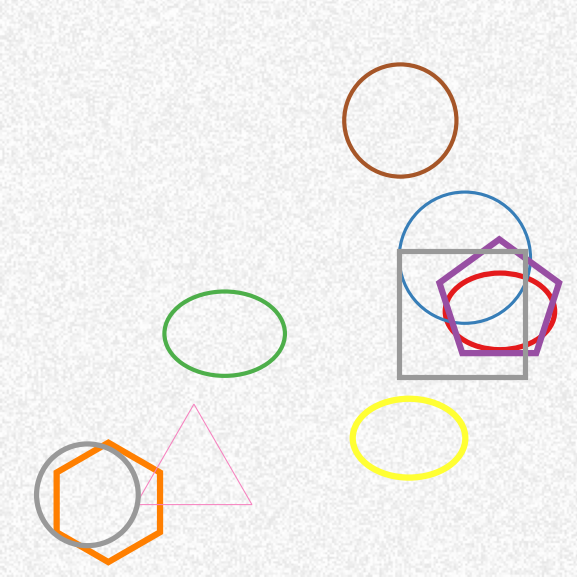[{"shape": "oval", "thickness": 2.5, "radius": 0.47, "center": [0.866, 0.46]}, {"shape": "circle", "thickness": 1.5, "radius": 0.57, "center": [0.805, 0.553]}, {"shape": "oval", "thickness": 2, "radius": 0.52, "center": [0.389, 0.421]}, {"shape": "pentagon", "thickness": 3, "radius": 0.54, "center": [0.865, 0.476]}, {"shape": "hexagon", "thickness": 3, "radius": 0.52, "center": [0.188, 0.129]}, {"shape": "oval", "thickness": 3, "radius": 0.49, "center": [0.708, 0.24]}, {"shape": "circle", "thickness": 2, "radius": 0.49, "center": [0.693, 0.79]}, {"shape": "triangle", "thickness": 0.5, "radius": 0.58, "center": [0.336, 0.183]}, {"shape": "square", "thickness": 2.5, "radius": 0.54, "center": [0.8, 0.456]}, {"shape": "circle", "thickness": 2.5, "radius": 0.44, "center": [0.151, 0.142]}]